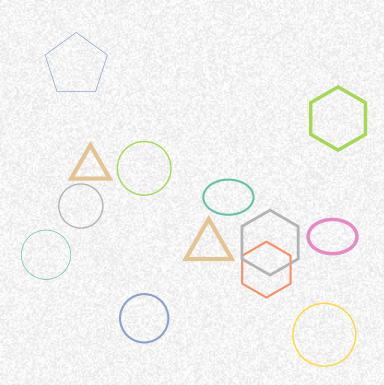[{"shape": "circle", "thickness": 0.5, "radius": 0.32, "center": [0.119, 0.338]}, {"shape": "oval", "thickness": 1.5, "radius": 0.33, "center": [0.593, 0.488]}, {"shape": "hexagon", "thickness": 1.5, "radius": 0.36, "center": [0.692, 0.3]}, {"shape": "pentagon", "thickness": 0.5, "radius": 0.43, "center": [0.198, 0.831]}, {"shape": "circle", "thickness": 1.5, "radius": 0.31, "center": [0.375, 0.173]}, {"shape": "oval", "thickness": 2.5, "radius": 0.32, "center": [0.864, 0.386]}, {"shape": "circle", "thickness": 1, "radius": 0.35, "center": [0.374, 0.563]}, {"shape": "hexagon", "thickness": 2.5, "radius": 0.41, "center": [0.878, 0.692]}, {"shape": "circle", "thickness": 1, "radius": 0.41, "center": [0.842, 0.13]}, {"shape": "triangle", "thickness": 3, "radius": 0.35, "center": [0.542, 0.362]}, {"shape": "triangle", "thickness": 3, "radius": 0.29, "center": [0.235, 0.565]}, {"shape": "circle", "thickness": 1, "radius": 0.29, "center": [0.21, 0.465]}, {"shape": "hexagon", "thickness": 2, "radius": 0.42, "center": [0.701, 0.37]}]